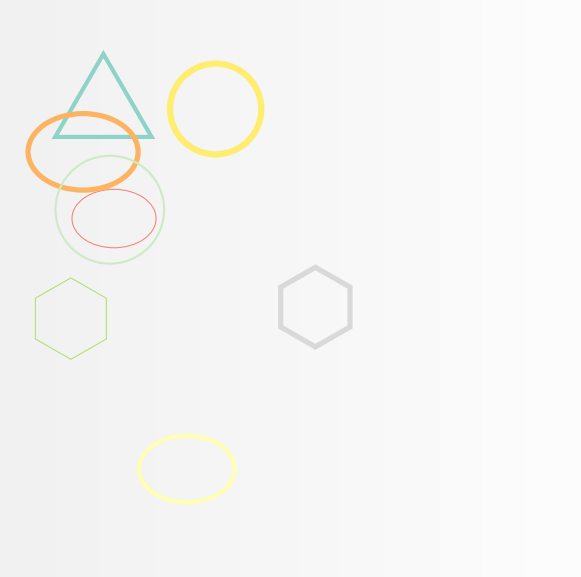[{"shape": "triangle", "thickness": 2, "radius": 0.48, "center": [0.178, 0.81]}, {"shape": "oval", "thickness": 2, "radius": 0.41, "center": [0.321, 0.187]}, {"shape": "oval", "thickness": 0.5, "radius": 0.36, "center": [0.196, 0.621]}, {"shape": "oval", "thickness": 2.5, "radius": 0.47, "center": [0.143, 0.736]}, {"shape": "hexagon", "thickness": 0.5, "radius": 0.35, "center": [0.122, 0.447]}, {"shape": "hexagon", "thickness": 2.5, "radius": 0.34, "center": [0.543, 0.467]}, {"shape": "circle", "thickness": 1, "radius": 0.47, "center": [0.189, 0.636]}, {"shape": "circle", "thickness": 3, "radius": 0.39, "center": [0.371, 0.81]}]